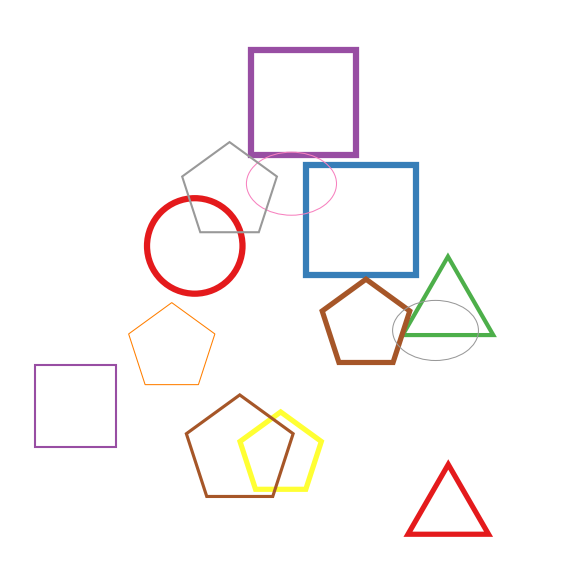[{"shape": "triangle", "thickness": 2.5, "radius": 0.4, "center": [0.776, 0.114]}, {"shape": "circle", "thickness": 3, "radius": 0.41, "center": [0.337, 0.573]}, {"shape": "square", "thickness": 3, "radius": 0.48, "center": [0.624, 0.618]}, {"shape": "triangle", "thickness": 2, "radius": 0.45, "center": [0.776, 0.464]}, {"shape": "square", "thickness": 1, "radius": 0.35, "center": [0.131, 0.296]}, {"shape": "square", "thickness": 3, "radius": 0.45, "center": [0.526, 0.822]}, {"shape": "pentagon", "thickness": 0.5, "radius": 0.39, "center": [0.297, 0.397]}, {"shape": "pentagon", "thickness": 2.5, "radius": 0.37, "center": [0.486, 0.212]}, {"shape": "pentagon", "thickness": 2.5, "radius": 0.4, "center": [0.634, 0.436]}, {"shape": "pentagon", "thickness": 1.5, "radius": 0.49, "center": [0.415, 0.218]}, {"shape": "oval", "thickness": 0.5, "radius": 0.39, "center": [0.505, 0.681]}, {"shape": "pentagon", "thickness": 1, "radius": 0.43, "center": [0.397, 0.667]}, {"shape": "oval", "thickness": 0.5, "radius": 0.37, "center": [0.754, 0.427]}]